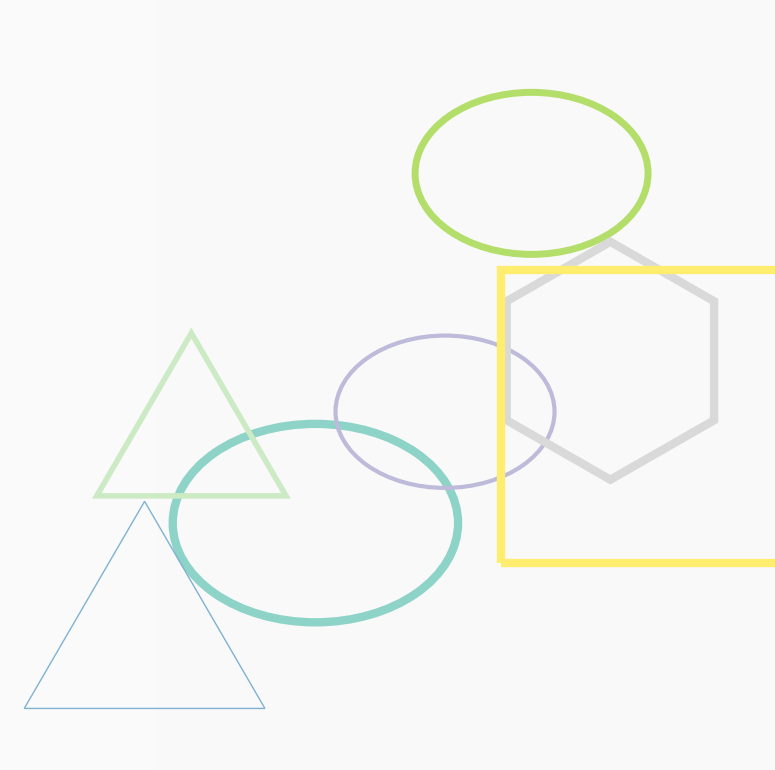[{"shape": "oval", "thickness": 3, "radius": 0.92, "center": [0.407, 0.321]}, {"shape": "oval", "thickness": 1.5, "radius": 0.71, "center": [0.574, 0.465]}, {"shape": "triangle", "thickness": 0.5, "radius": 0.9, "center": [0.187, 0.17]}, {"shape": "oval", "thickness": 2.5, "radius": 0.75, "center": [0.686, 0.775]}, {"shape": "hexagon", "thickness": 3, "radius": 0.77, "center": [0.788, 0.532]}, {"shape": "triangle", "thickness": 2, "radius": 0.7, "center": [0.247, 0.426]}, {"shape": "square", "thickness": 3, "radius": 0.95, "center": [0.837, 0.459]}]